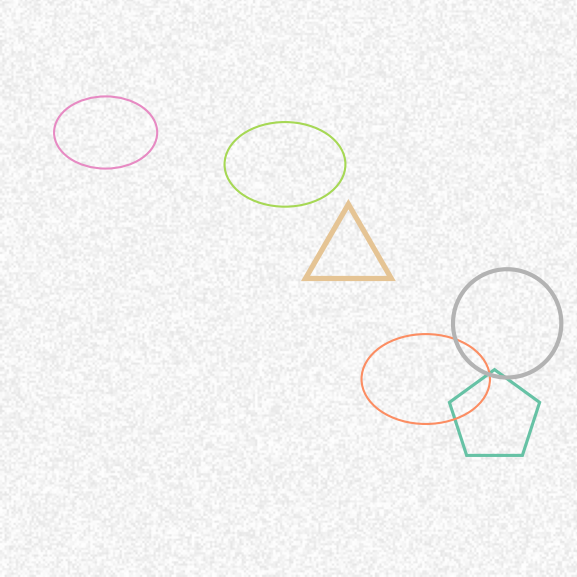[{"shape": "pentagon", "thickness": 1.5, "radius": 0.41, "center": [0.856, 0.277]}, {"shape": "oval", "thickness": 1, "radius": 0.56, "center": [0.737, 0.343]}, {"shape": "oval", "thickness": 1, "radius": 0.45, "center": [0.183, 0.77]}, {"shape": "oval", "thickness": 1, "radius": 0.52, "center": [0.493, 0.715]}, {"shape": "triangle", "thickness": 2.5, "radius": 0.43, "center": [0.603, 0.56]}, {"shape": "circle", "thickness": 2, "radius": 0.47, "center": [0.878, 0.439]}]